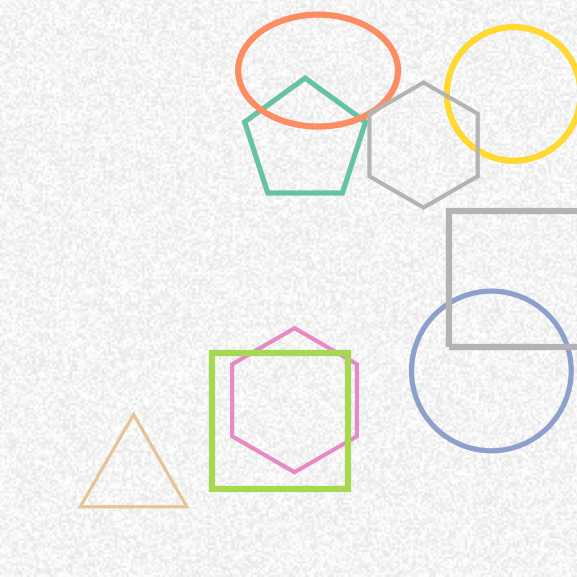[{"shape": "pentagon", "thickness": 2.5, "radius": 0.55, "center": [0.528, 0.754]}, {"shape": "oval", "thickness": 3, "radius": 0.69, "center": [0.551, 0.877]}, {"shape": "circle", "thickness": 2.5, "radius": 0.69, "center": [0.851, 0.357]}, {"shape": "hexagon", "thickness": 2, "radius": 0.62, "center": [0.51, 0.306]}, {"shape": "square", "thickness": 3, "radius": 0.59, "center": [0.486, 0.27]}, {"shape": "circle", "thickness": 3, "radius": 0.58, "center": [0.889, 0.837]}, {"shape": "triangle", "thickness": 1.5, "radius": 0.53, "center": [0.231, 0.175]}, {"shape": "hexagon", "thickness": 2, "radius": 0.54, "center": [0.733, 0.748]}, {"shape": "square", "thickness": 3, "radius": 0.59, "center": [0.894, 0.516]}]